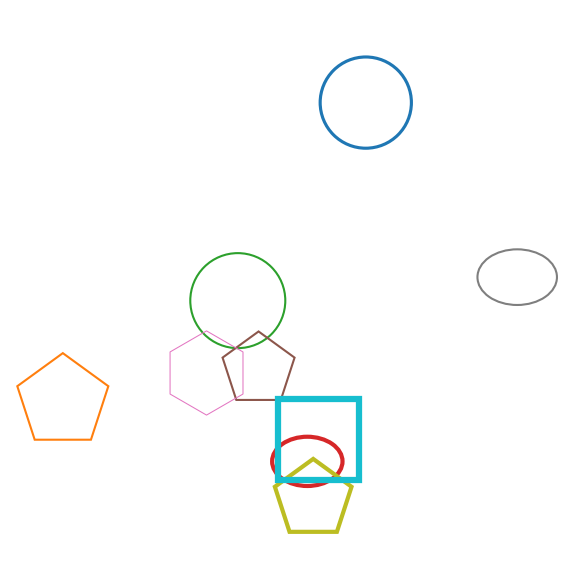[{"shape": "circle", "thickness": 1.5, "radius": 0.39, "center": [0.633, 0.821]}, {"shape": "pentagon", "thickness": 1, "radius": 0.41, "center": [0.109, 0.305]}, {"shape": "circle", "thickness": 1, "radius": 0.41, "center": [0.412, 0.479]}, {"shape": "oval", "thickness": 2, "radius": 0.3, "center": [0.532, 0.2]}, {"shape": "pentagon", "thickness": 1, "radius": 0.33, "center": [0.448, 0.36]}, {"shape": "hexagon", "thickness": 0.5, "radius": 0.36, "center": [0.358, 0.353]}, {"shape": "oval", "thickness": 1, "radius": 0.34, "center": [0.896, 0.519]}, {"shape": "pentagon", "thickness": 2, "radius": 0.35, "center": [0.542, 0.135]}, {"shape": "square", "thickness": 3, "radius": 0.35, "center": [0.552, 0.238]}]